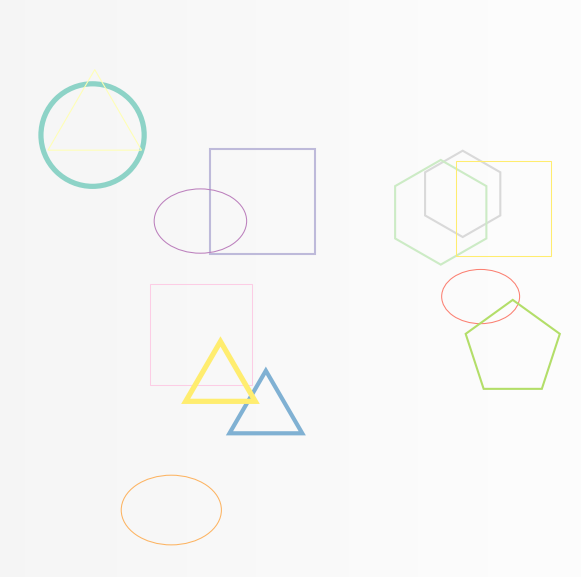[{"shape": "circle", "thickness": 2.5, "radius": 0.44, "center": [0.159, 0.765]}, {"shape": "triangle", "thickness": 0.5, "radius": 0.46, "center": [0.163, 0.786]}, {"shape": "square", "thickness": 1, "radius": 0.45, "center": [0.452, 0.65]}, {"shape": "oval", "thickness": 0.5, "radius": 0.34, "center": [0.827, 0.486]}, {"shape": "triangle", "thickness": 2, "radius": 0.36, "center": [0.457, 0.285]}, {"shape": "oval", "thickness": 0.5, "radius": 0.43, "center": [0.295, 0.116]}, {"shape": "pentagon", "thickness": 1, "radius": 0.43, "center": [0.882, 0.395]}, {"shape": "square", "thickness": 0.5, "radius": 0.44, "center": [0.345, 0.42]}, {"shape": "hexagon", "thickness": 1, "radius": 0.37, "center": [0.796, 0.663]}, {"shape": "oval", "thickness": 0.5, "radius": 0.4, "center": [0.345, 0.616]}, {"shape": "hexagon", "thickness": 1, "radius": 0.45, "center": [0.758, 0.632]}, {"shape": "triangle", "thickness": 2.5, "radius": 0.35, "center": [0.379, 0.339]}, {"shape": "square", "thickness": 0.5, "radius": 0.41, "center": [0.866, 0.638]}]